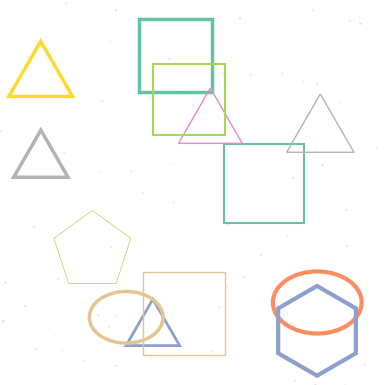[{"shape": "square", "thickness": 2.5, "radius": 0.48, "center": [0.457, 0.855]}, {"shape": "square", "thickness": 1.5, "radius": 0.52, "center": [0.687, 0.523]}, {"shape": "oval", "thickness": 3, "radius": 0.58, "center": [0.824, 0.214]}, {"shape": "triangle", "thickness": 2, "radius": 0.4, "center": [0.397, 0.143]}, {"shape": "hexagon", "thickness": 3, "radius": 0.58, "center": [0.823, 0.141]}, {"shape": "triangle", "thickness": 1, "radius": 0.48, "center": [0.546, 0.675]}, {"shape": "square", "thickness": 1.5, "radius": 0.46, "center": [0.491, 0.742]}, {"shape": "pentagon", "thickness": 0.5, "radius": 0.52, "center": [0.24, 0.348]}, {"shape": "triangle", "thickness": 2.5, "radius": 0.48, "center": [0.106, 0.797]}, {"shape": "square", "thickness": 1, "radius": 0.54, "center": [0.478, 0.186]}, {"shape": "oval", "thickness": 2.5, "radius": 0.48, "center": [0.328, 0.176]}, {"shape": "triangle", "thickness": 2.5, "radius": 0.41, "center": [0.106, 0.58]}, {"shape": "triangle", "thickness": 1, "radius": 0.5, "center": [0.832, 0.655]}]